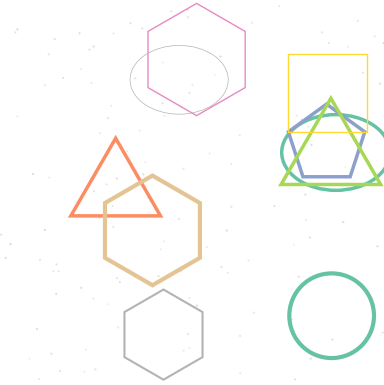[{"shape": "oval", "thickness": 2.5, "radius": 0.7, "center": [0.872, 0.604]}, {"shape": "circle", "thickness": 3, "radius": 0.55, "center": [0.861, 0.18]}, {"shape": "triangle", "thickness": 2.5, "radius": 0.67, "center": [0.3, 0.506]}, {"shape": "pentagon", "thickness": 2.5, "radius": 0.52, "center": [0.848, 0.625]}, {"shape": "hexagon", "thickness": 1, "radius": 0.73, "center": [0.511, 0.845]}, {"shape": "triangle", "thickness": 2.5, "radius": 0.75, "center": [0.859, 0.595]}, {"shape": "square", "thickness": 1, "radius": 0.51, "center": [0.851, 0.758]}, {"shape": "hexagon", "thickness": 3, "radius": 0.71, "center": [0.396, 0.402]}, {"shape": "hexagon", "thickness": 1.5, "radius": 0.59, "center": [0.425, 0.131]}, {"shape": "oval", "thickness": 0.5, "radius": 0.64, "center": [0.465, 0.793]}]